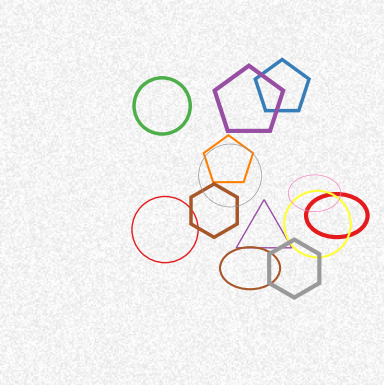[{"shape": "oval", "thickness": 3, "radius": 0.4, "center": [0.875, 0.44]}, {"shape": "circle", "thickness": 1, "radius": 0.43, "center": [0.429, 0.404]}, {"shape": "pentagon", "thickness": 2.5, "radius": 0.37, "center": [0.733, 0.772]}, {"shape": "circle", "thickness": 2.5, "radius": 0.37, "center": [0.421, 0.725]}, {"shape": "pentagon", "thickness": 3, "radius": 0.47, "center": [0.646, 0.736]}, {"shape": "triangle", "thickness": 1, "radius": 0.42, "center": [0.686, 0.398]}, {"shape": "pentagon", "thickness": 1.5, "radius": 0.34, "center": [0.593, 0.581]}, {"shape": "circle", "thickness": 1.5, "radius": 0.43, "center": [0.824, 0.418]}, {"shape": "hexagon", "thickness": 2.5, "radius": 0.35, "center": [0.556, 0.453]}, {"shape": "oval", "thickness": 1.5, "radius": 0.39, "center": [0.65, 0.303]}, {"shape": "oval", "thickness": 0.5, "radius": 0.34, "center": [0.817, 0.498]}, {"shape": "circle", "thickness": 0.5, "radius": 0.41, "center": [0.598, 0.544]}, {"shape": "hexagon", "thickness": 3, "radius": 0.38, "center": [0.764, 0.302]}]